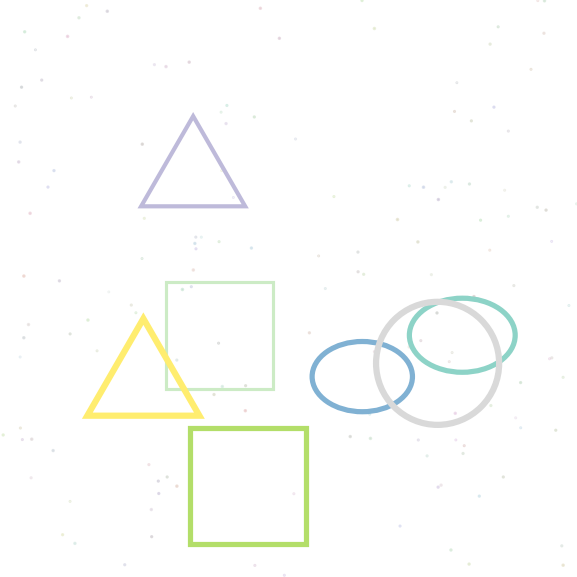[{"shape": "oval", "thickness": 2.5, "radius": 0.46, "center": [0.8, 0.419]}, {"shape": "triangle", "thickness": 2, "radius": 0.52, "center": [0.334, 0.694]}, {"shape": "oval", "thickness": 2.5, "radius": 0.43, "center": [0.627, 0.347]}, {"shape": "square", "thickness": 2.5, "radius": 0.5, "center": [0.429, 0.158]}, {"shape": "circle", "thickness": 3, "radius": 0.53, "center": [0.758, 0.37]}, {"shape": "square", "thickness": 1.5, "radius": 0.46, "center": [0.38, 0.418]}, {"shape": "triangle", "thickness": 3, "radius": 0.56, "center": [0.248, 0.335]}]